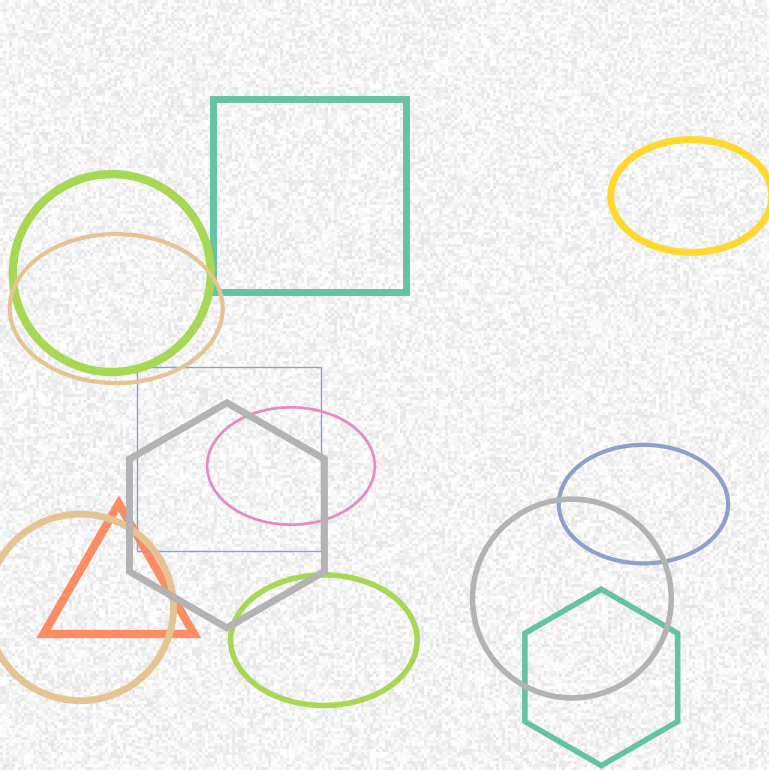[{"shape": "hexagon", "thickness": 2, "radius": 0.57, "center": [0.781, 0.12]}, {"shape": "square", "thickness": 2.5, "radius": 0.63, "center": [0.402, 0.747]}, {"shape": "triangle", "thickness": 3, "radius": 0.56, "center": [0.154, 0.233]}, {"shape": "square", "thickness": 0.5, "radius": 0.6, "center": [0.297, 0.404]}, {"shape": "oval", "thickness": 1.5, "radius": 0.55, "center": [0.836, 0.345]}, {"shape": "oval", "thickness": 1, "radius": 0.54, "center": [0.378, 0.395]}, {"shape": "oval", "thickness": 2, "radius": 0.61, "center": [0.421, 0.169]}, {"shape": "circle", "thickness": 3, "radius": 0.64, "center": [0.145, 0.645]}, {"shape": "oval", "thickness": 2.5, "radius": 0.52, "center": [0.898, 0.745]}, {"shape": "oval", "thickness": 1.5, "radius": 0.69, "center": [0.151, 0.599]}, {"shape": "circle", "thickness": 2.5, "radius": 0.61, "center": [0.104, 0.211]}, {"shape": "circle", "thickness": 2, "radius": 0.65, "center": [0.743, 0.223]}, {"shape": "hexagon", "thickness": 2.5, "radius": 0.73, "center": [0.295, 0.331]}]